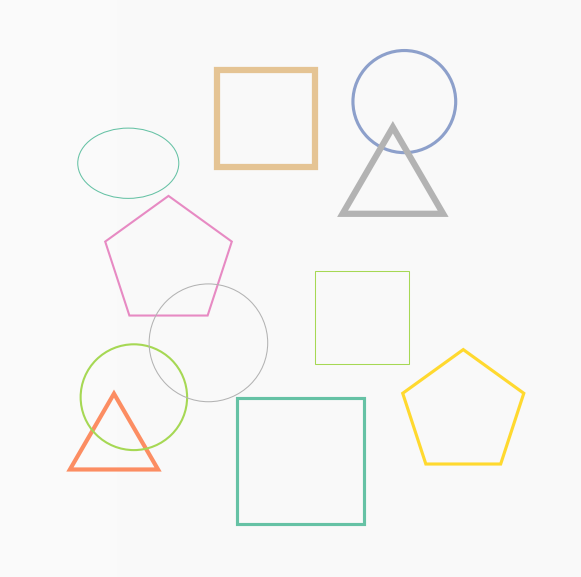[{"shape": "oval", "thickness": 0.5, "radius": 0.43, "center": [0.221, 0.716]}, {"shape": "square", "thickness": 1.5, "radius": 0.54, "center": [0.517, 0.201]}, {"shape": "triangle", "thickness": 2, "radius": 0.44, "center": [0.196, 0.23]}, {"shape": "circle", "thickness": 1.5, "radius": 0.44, "center": [0.696, 0.823]}, {"shape": "pentagon", "thickness": 1, "radius": 0.57, "center": [0.29, 0.545]}, {"shape": "square", "thickness": 0.5, "radius": 0.4, "center": [0.623, 0.449]}, {"shape": "circle", "thickness": 1, "radius": 0.46, "center": [0.23, 0.311]}, {"shape": "pentagon", "thickness": 1.5, "radius": 0.55, "center": [0.797, 0.284]}, {"shape": "square", "thickness": 3, "radius": 0.42, "center": [0.458, 0.794]}, {"shape": "triangle", "thickness": 3, "radius": 0.5, "center": [0.676, 0.679]}, {"shape": "circle", "thickness": 0.5, "radius": 0.51, "center": [0.359, 0.405]}]